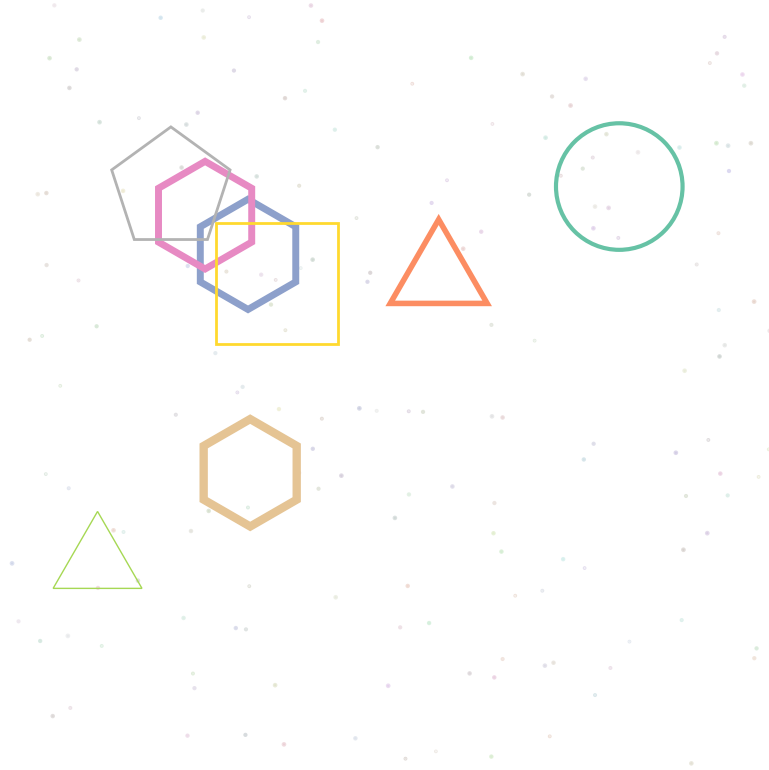[{"shape": "circle", "thickness": 1.5, "radius": 0.41, "center": [0.804, 0.758]}, {"shape": "triangle", "thickness": 2, "radius": 0.36, "center": [0.57, 0.642]}, {"shape": "hexagon", "thickness": 2.5, "radius": 0.36, "center": [0.322, 0.67]}, {"shape": "hexagon", "thickness": 2.5, "radius": 0.35, "center": [0.266, 0.721]}, {"shape": "triangle", "thickness": 0.5, "radius": 0.33, "center": [0.127, 0.269]}, {"shape": "square", "thickness": 1, "radius": 0.4, "center": [0.36, 0.632]}, {"shape": "hexagon", "thickness": 3, "radius": 0.35, "center": [0.325, 0.386]}, {"shape": "pentagon", "thickness": 1, "radius": 0.4, "center": [0.222, 0.754]}]